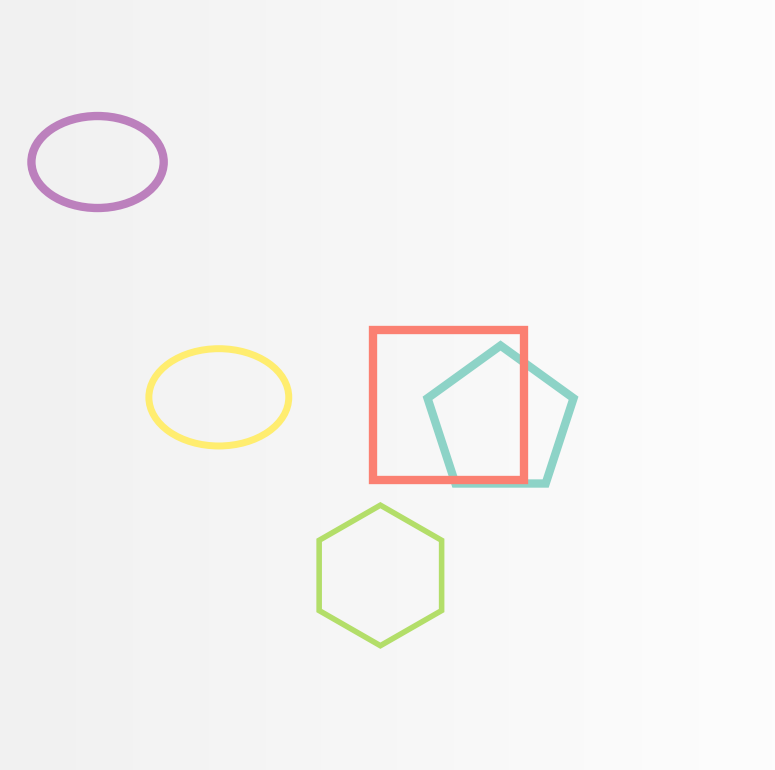[{"shape": "pentagon", "thickness": 3, "radius": 0.5, "center": [0.646, 0.452]}, {"shape": "square", "thickness": 3, "radius": 0.49, "center": [0.578, 0.474]}, {"shape": "hexagon", "thickness": 2, "radius": 0.46, "center": [0.491, 0.253]}, {"shape": "oval", "thickness": 3, "radius": 0.43, "center": [0.126, 0.79]}, {"shape": "oval", "thickness": 2.5, "radius": 0.45, "center": [0.282, 0.484]}]